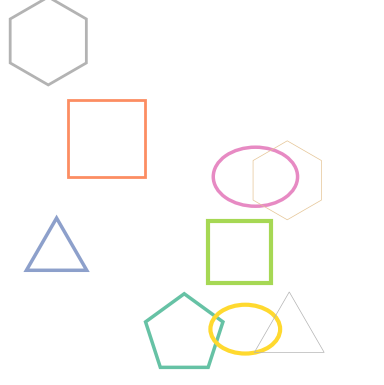[{"shape": "pentagon", "thickness": 2.5, "radius": 0.53, "center": [0.479, 0.131]}, {"shape": "square", "thickness": 2, "radius": 0.5, "center": [0.277, 0.64]}, {"shape": "triangle", "thickness": 2.5, "radius": 0.45, "center": [0.147, 0.343]}, {"shape": "oval", "thickness": 2.5, "radius": 0.55, "center": [0.663, 0.541]}, {"shape": "square", "thickness": 3, "radius": 0.4, "center": [0.622, 0.345]}, {"shape": "oval", "thickness": 3, "radius": 0.45, "center": [0.637, 0.145]}, {"shape": "hexagon", "thickness": 0.5, "radius": 0.51, "center": [0.746, 0.532]}, {"shape": "hexagon", "thickness": 2, "radius": 0.57, "center": [0.125, 0.894]}, {"shape": "triangle", "thickness": 0.5, "radius": 0.52, "center": [0.751, 0.137]}]